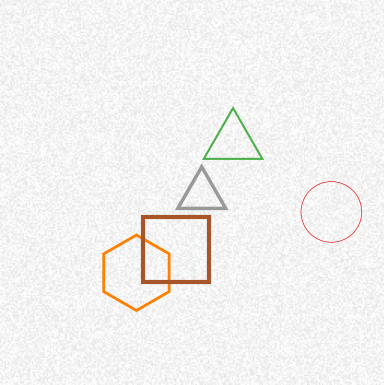[{"shape": "circle", "thickness": 0.5, "radius": 0.39, "center": [0.861, 0.45]}, {"shape": "triangle", "thickness": 1.5, "radius": 0.44, "center": [0.605, 0.631]}, {"shape": "hexagon", "thickness": 2, "radius": 0.49, "center": [0.354, 0.292]}, {"shape": "square", "thickness": 3, "radius": 0.42, "center": [0.457, 0.352]}, {"shape": "triangle", "thickness": 2.5, "radius": 0.36, "center": [0.524, 0.495]}]